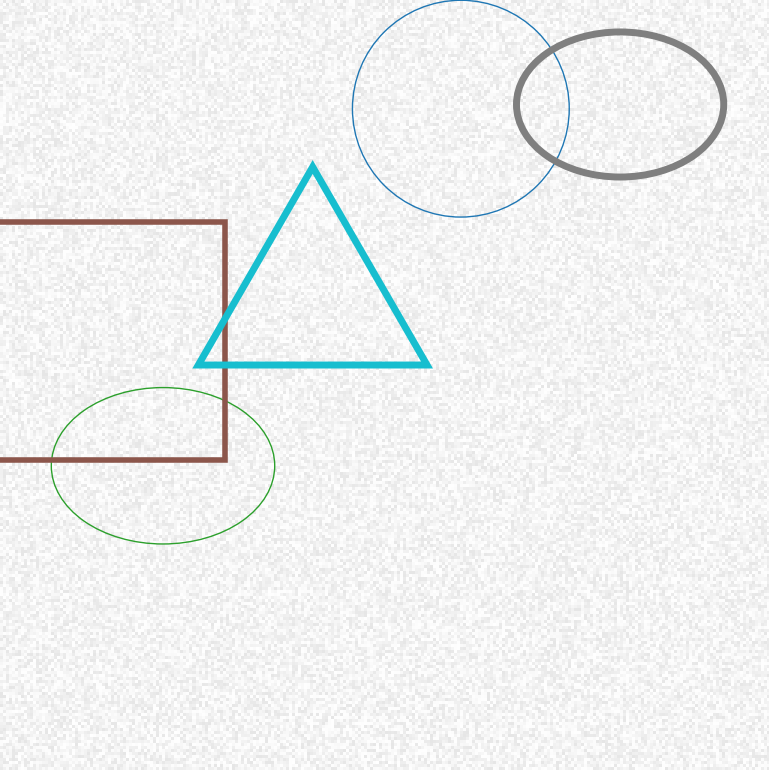[{"shape": "circle", "thickness": 0.5, "radius": 0.7, "center": [0.598, 0.859]}, {"shape": "oval", "thickness": 0.5, "radius": 0.73, "center": [0.212, 0.395]}, {"shape": "square", "thickness": 2, "radius": 0.77, "center": [0.138, 0.557]}, {"shape": "oval", "thickness": 2.5, "radius": 0.67, "center": [0.805, 0.864]}, {"shape": "triangle", "thickness": 2.5, "radius": 0.86, "center": [0.406, 0.612]}]